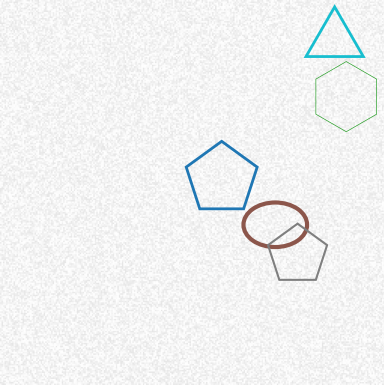[{"shape": "pentagon", "thickness": 2, "radius": 0.48, "center": [0.576, 0.536]}, {"shape": "hexagon", "thickness": 0.5, "radius": 0.46, "center": [0.899, 0.749]}, {"shape": "oval", "thickness": 3, "radius": 0.41, "center": [0.715, 0.416]}, {"shape": "pentagon", "thickness": 1.5, "radius": 0.4, "center": [0.773, 0.338]}, {"shape": "triangle", "thickness": 2, "radius": 0.43, "center": [0.869, 0.896]}]